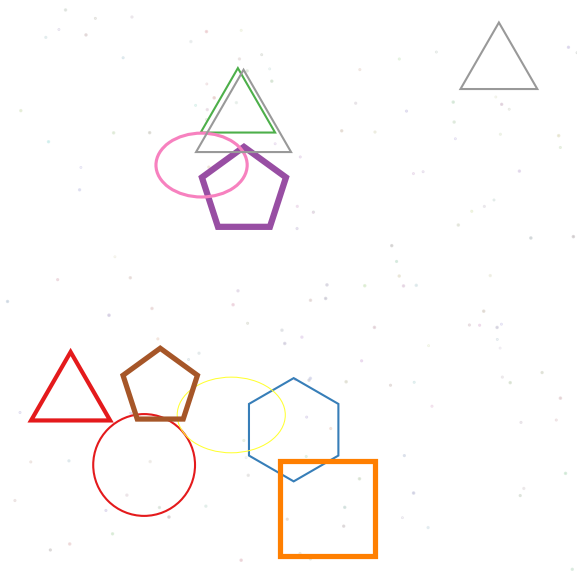[{"shape": "circle", "thickness": 1, "radius": 0.44, "center": [0.25, 0.194]}, {"shape": "triangle", "thickness": 2, "radius": 0.4, "center": [0.122, 0.311]}, {"shape": "hexagon", "thickness": 1, "radius": 0.45, "center": [0.509, 0.255]}, {"shape": "triangle", "thickness": 1, "radius": 0.37, "center": [0.412, 0.807]}, {"shape": "pentagon", "thickness": 3, "radius": 0.38, "center": [0.422, 0.668]}, {"shape": "square", "thickness": 2.5, "radius": 0.41, "center": [0.567, 0.118]}, {"shape": "oval", "thickness": 0.5, "radius": 0.47, "center": [0.4, 0.281]}, {"shape": "pentagon", "thickness": 2.5, "radius": 0.34, "center": [0.277, 0.328]}, {"shape": "oval", "thickness": 1.5, "radius": 0.39, "center": [0.349, 0.713]}, {"shape": "triangle", "thickness": 1, "radius": 0.47, "center": [0.422, 0.783]}, {"shape": "triangle", "thickness": 1, "radius": 0.38, "center": [0.864, 0.883]}]